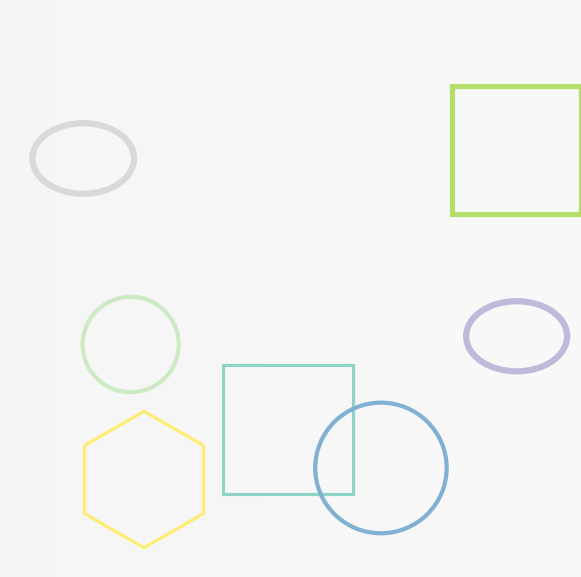[{"shape": "square", "thickness": 1.5, "radius": 0.56, "center": [0.496, 0.255]}, {"shape": "oval", "thickness": 3, "radius": 0.43, "center": [0.889, 0.417]}, {"shape": "circle", "thickness": 2, "radius": 0.57, "center": [0.655, 0.189]}, {"shape": "square", "thickness": 2.5, "radius": 0.55, "center": [0.889, 0.74]}, {"shape": "oval", "thickness": 3, "radius": 0.44, "center": [0.143, 0.725]}, {"shape": "circle", "thickness": 2, "radius": 0.41, "center": [0.225, 0.403]}, {"shape": "hexagon", "thickness": 1.5, "radius": 0.59, "center": [0.248, 0.169]}]